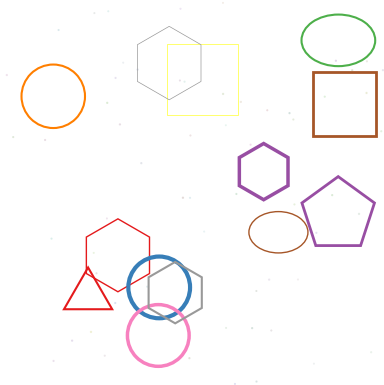[{"shape": "triangle", "thickness": 1.5, "radius": 0.36, "center": [0.229, 0.233]}, {"shape": "hexagon", "thickness": 1, "radius": 0.47, "center": [0.306, 0.337]}, {"shape": "circle", "thickness": 3, "radius": 0.4, "center": [0.414, 0.253]}, {"shape": "oval", "thickness": 1.5, "radius": 0.48, "center": [0.879, 0.895]}, {"shape": "pentagon", "thickness": 2, "radius": 0.5, "center": [0.878, 0.442]}, {"shape": "hexagon", "thickness": 2.5, "radius": 0.36, "center": [0.685, 0.554]}, {"shape": "circle", "thickness": 1.5, "radius": 0.41, "center": [0.138, 0.75]}, {"shape": "square", "thickness": 0.5, "radius": 0.46, "center": [0.526, 0.794]}, {"shape": "square", "thickness": 2, "radius": 0.41, "center": [0.895, 0.73]}, {"shape": "oval", "thickness": 1, "radius": 0.38, "center": [0.723, 0.397]}, {"shape": "circle", "thickness": 2.5, "radius": 0.4, "center": [0.411, 0.129]}, {"shape": "hexagon", "thickness": 1.5, "radius": 0.4, "center": [0.455, 0.24]}, {"shape": "hexagon", "thickness": 0.5, "radius": 0.48, "center": [0.439, 0.836]}]